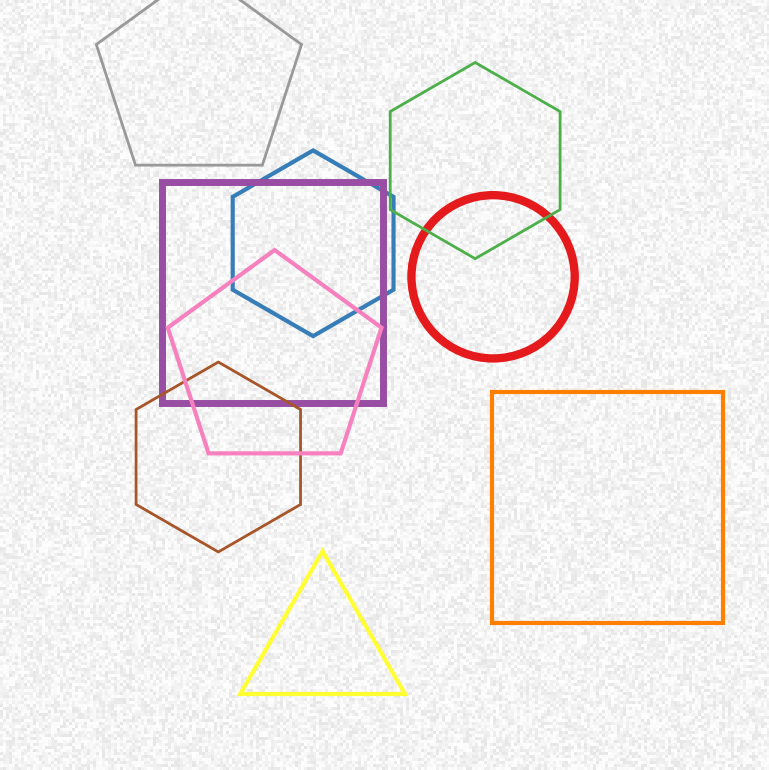[{"shape": "circle", "thickness": 3, "radius": 0.53, "center": [0.64, 0.641]}, {"shape": "hexagon", "thickness": 1.5, "radius": 0.6, "center": [0.407, 0.684]}, {"shape": "hexagon", "thickness": 1, "radius": 0.64, "center": [0.617, 0.791]}, {"shape": "square", "thickness": 2.5, "radius": 0.72, "center": [0.354, 0.62]}, {"shape": "square", "thickness": 1.5, "radius": 0.75, "center": [0.789, 0.341]}, {"shape": "triangle", "thickness": 1.5, "radius": 0.62, "center": [0.419, 0.161]}, {"shape": "hexagon", "thickness": 1, "radius": 0.62, "center": [0.284, 0.407]}, {"shape": "pentagon", "thickness": 1.5, "radius": 0.73, "center": [0.357, 0.529]}, {"shape": "pentagon", "thickness": 1, "radius": 0.7, "center": [0.258, 0.899]}]